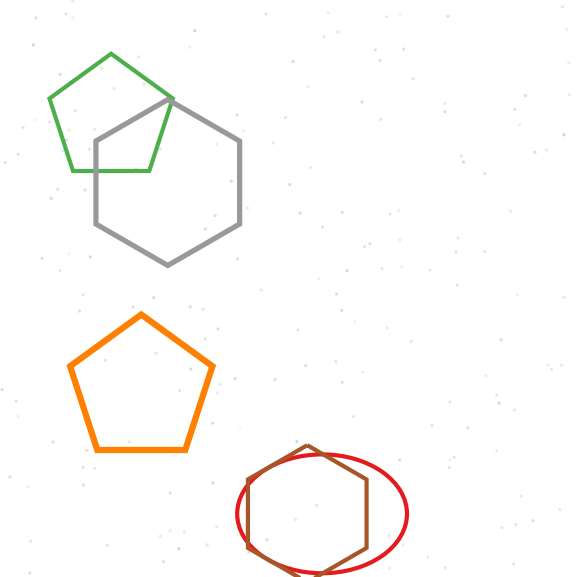[{"shape": "oval", "thickness": 2, "radius": 0.74, "center": [0.558, 0.109]}, {"shape": "pentagon", "thickness": 2, "radius": 0.56, "center": [0.192, 0.794]}, {"shape": "pentagon", "thickness": 3, "radius": 0.65, "center": [0.245, 0.325]}, {"shape": "hexagon", "thickness": 2, "radius": 0.59, "center": [0.532, 0.11]}, {"shape": "hexagon", "thickness": 2.5, "radius": 0.72, "center": [0.291, 0.683]}]